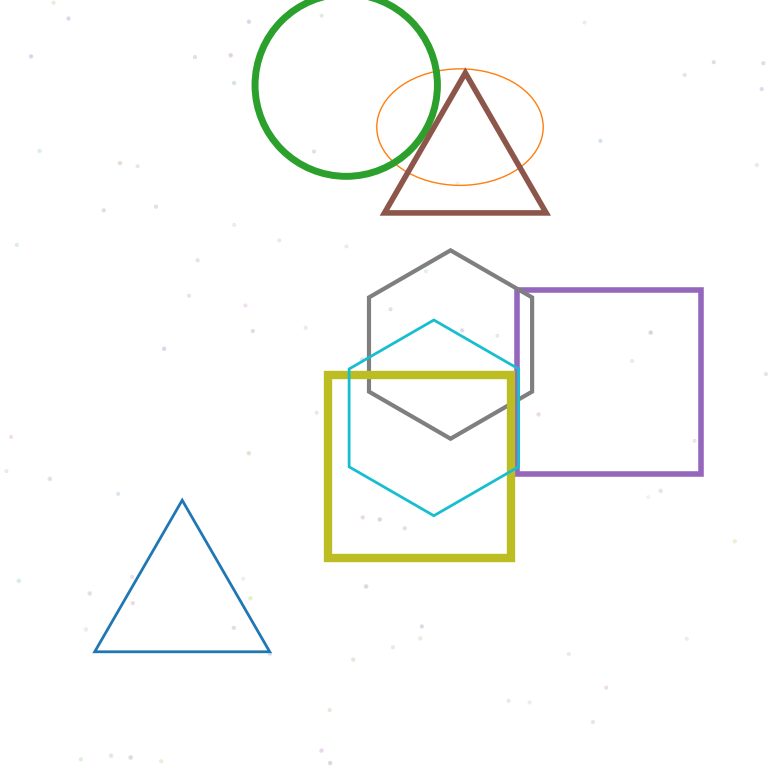[{"shape": "triangle", "thickness": 1, "radius": 0.66, "center": [0.237, 0.219]}, {"shape": "oval", "thickness": 0.5, "radius": 0.54, "center": [0.597, 0.835]}, {"shape": "circle", "thickness": 2.5, "radius": 0.59, "center": [0.45, 0.889]}, {"shape": "square", "thickness": 2, "radius": 0.6, "center": [0.791, 0.504]}, {"shape": "triangle", "thickness": 2, "radius": 0.61, "center": [0.604, 0.784]}, {"shape": "hexagon", "thickness": 1.5, "radius": 0.61, "center": [0.585, 0.553]}, {"shape": "square", "thickness": 3, "radius": 0.6, "center": [0.545, 0.394]}, {"shape": "hexagon", "thickness": 1, "radius": 0.64, "center": [0.563, 0.457]}]